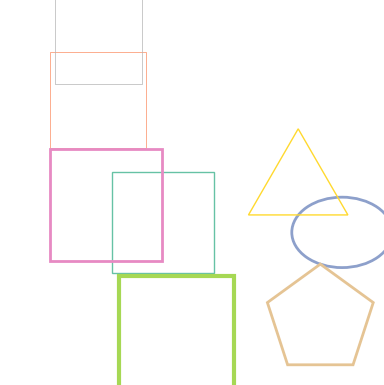[{"shape": "square", "thickness": 1, "radius": 0.66, "center": [0.423, 0.421]}, {"shape": "square", "thickness": 0.5, "radius": 0.63, "center": [0.254, 0.74]}, {"shape": "oval", "thickness": 2, "radius": 0.65, "center": [0.889, 0.396]}, {"shape": "square", "thickness": 2, "radius": 0.73, "center": [0.276, 0.469]}, {"shape": "square", "thickness": 3, "radius": 0.75, "center": [0.458, 0.133]}, {"shape": "triangle", "thickness": 1, "radius": 0.75, "center": [0.775, 0.516]}, {"shape": "pentagon", "thickness": 2, "radius": 0.72, "center": [0.832, 0.169]}, {"shape": "square", "thickness": 0.5, "radius": 0.56, "center": [0.255, 0.895]}]